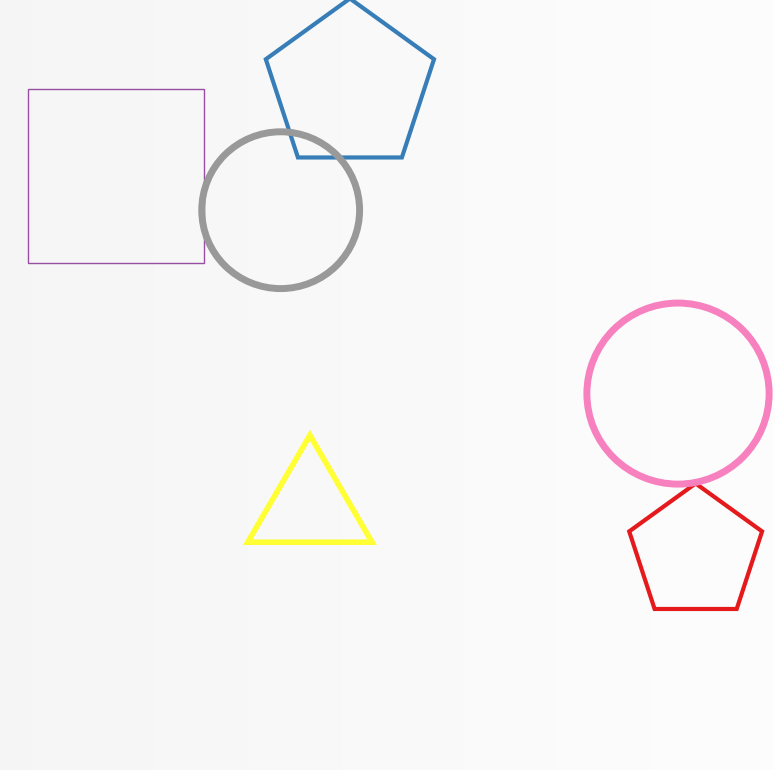[{"shape": "pentagon", "thickness": 1.5, "radius": 0.45, "center": [0.898, 0.282]}, {"shape": "pentagon", "thickness": 1.5, "radius": 0.57, "center": [0.452, 0.888]}, {"shape": "square", "thickness": 0.5, "radius": 0.57, "center": [0.149, 0.771]}, {"shape": "triangle", "thickness": 2, "radius": 0.46, "center": [0.4, 0.342]}, {"shape": "circle", "thickness": 2.5, "radius": 0.59, "center": [0.875, 0.489]}, {"shape": "circle", "thickness": 2.5, "radius": 0.51, "center": [0.362, 0.727]}]